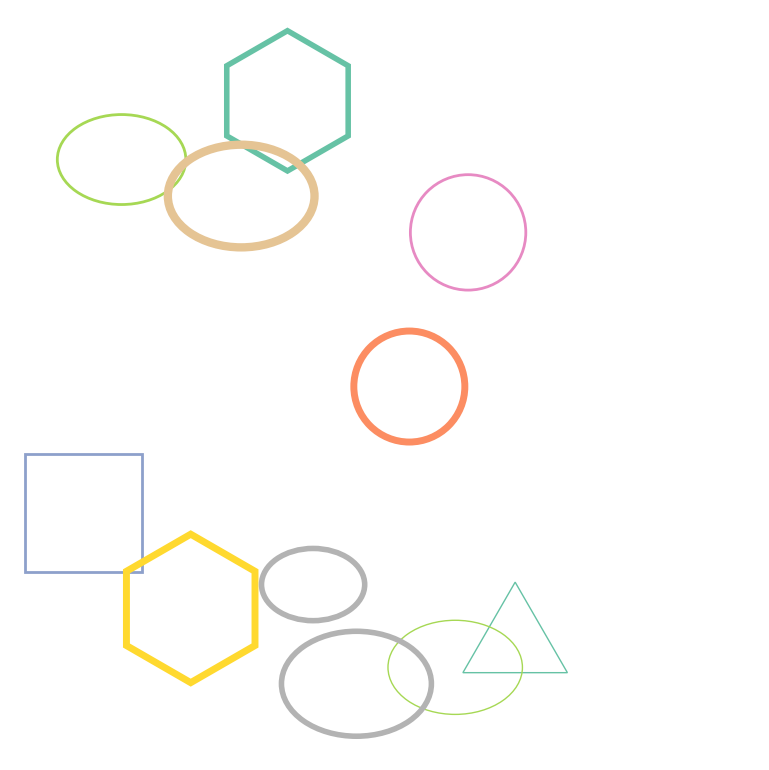[{"shape": "hexagon", "thickness": 2, "radius": 0.46, "center": [0.373, 0.869]}, {"shape": "triangle", "thickness": 0.5, "radius": 0.39, "center": [0.669, 0.166]}, {"shape": "circle", "thickness": 2.5, "radius": 0.36, "center": [0.532, 0.498]}, {"shape": "square", "thickness": 1, "radius": 0.38, "center": [0.108, 0.334]}, {"shape": "circle", "thickness": 1, "radius": 0.37, "center": [0.608, 0.698]}, {"shape": "oval", "thickness": 0.5, "radius": 0.44, "center": [0.591, 0.133]}, {"shape": "oval", "thickness": 1, "radius": 0.42, "center": [0.158, 0.793]}, {"shape": "hexagon", "thickness": 2.5, "radius": 0.48, "center": [0.248, 0.21]}, {"shape": "oval", "thickness": 3, "radius": 0.48, "center": [0.313, 0.745]}, {"shape": "oval", "thickness": 2, "radius": 0.49, "center": [0.463, 0.112]}, {"shape": "oval", "thickness": 2, "radius": 0.33, "center": [0.407, 0.241]}]